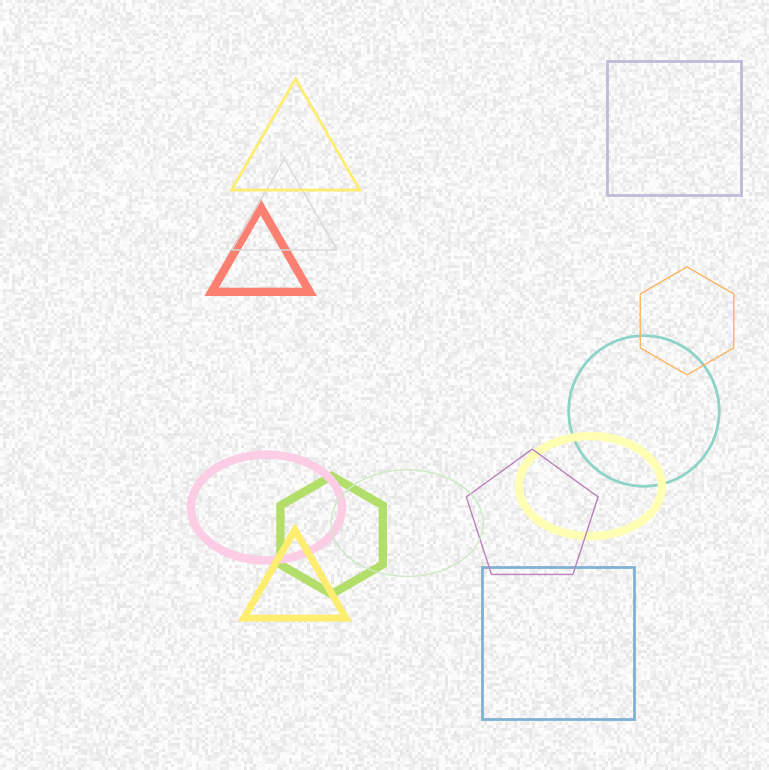[{"shape": "circle", "thickness": 1, "radius": 0.49, "center": [0.836, 0.466]}, {"shape": "oval", "thickness": 3, "radius": 0.46, "center": [0.767, 0.369]}, {"shape": "square", "thickness": 1, "radius": 0.44, "center": [0.875, 0.833]}, {"shape": "triangle", "thickness": 3, "radius": 0.37, "center": [0.338, 0.658]}, {"shape": "square", "thickness": 1, "radius": 0.49, "center": [0.724, 0.165]}, {"shape": "hexagon", "thickness": 0.5, "radius": 0.35, "center": [0.892, 0.583]}, {"shape": "hexagon", "thickness": 3, "radius": 0.38, "center": [0.431, 0.305]}, {"shape": "oval", "thickness": 3, "radius": 0.49, "center": [0.346, 0.341]}, {"shape": "triangle", "thickness": 0.5, "radius": 0.39, "center": [0.369, 0.715]}, {"shape": "pentagon", "thickness": 0.5, "radius": 0.45, "center": [0.691, 0.327]}, {"shape": "oval", "thickness": 0.5, "radius": 0.49, "center": [0.529, 0.321]}, {"shape": "triangle", "thickness": 1, "radius": 0.48, "center": [0.384, 0.801]}, {"shape": "triangle", "thickness": 2.5, "radius": 0.38, "center": [0.383, 0.235]}]